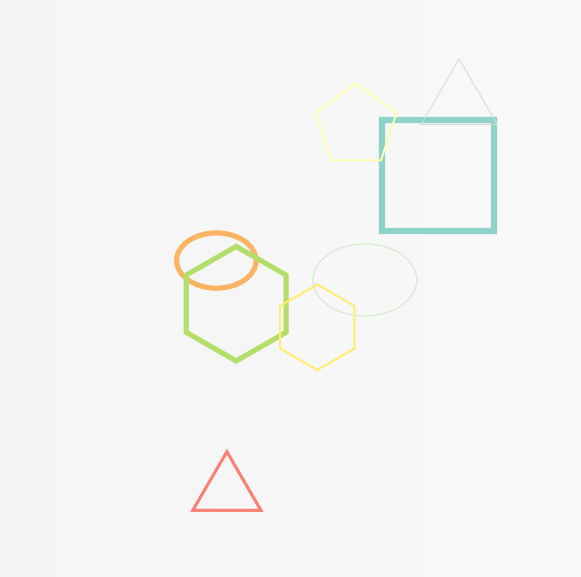[{"shape": "square", "thickness": 3, "radius": 0.48, "center": [0.753, 0.696]}, {"shape": "pentagon", "thickness": 1, "radius": 0.37, "center": [0.612, 0.781]}, {"shape": "triangle", "thickness": 1.5, "radius": 0.34, "center": [0.39, 0.149]}, {"shape": "oval", "thickness": 2.5, "radius": 0.34, "center": [0.372, 0.548]}, {"shape": "hexagon", "thickness": 2.5, "radius": 0.5, "center": [0.406, 0.473]}, {"shape": "triangle", "thickness": 0.5, "radius": 0.38, "center": [0.79, 0.821]}, {"shape": "oval", "thickness": 0.5, "radius": 0.45, "center": [0.628, 0.514]}, {"shape": "hexagon", "thickness": 1, "radius": 0.37, "center": [0.546, 0.432]}]